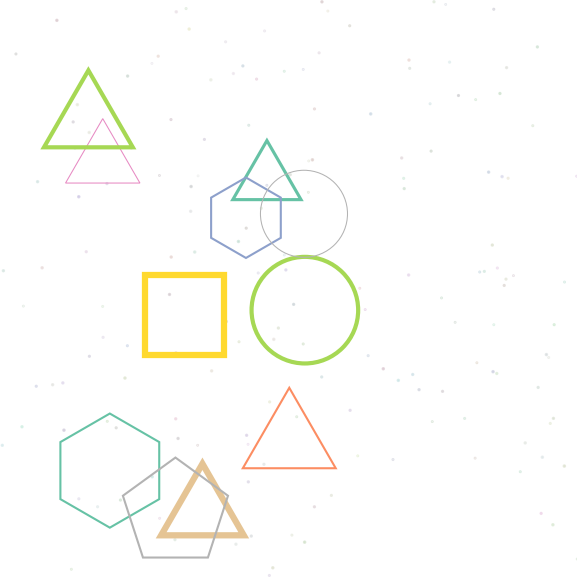[{"shape": "triangle", "thickness": 1.5, "radius": 0.34, "center": [0.462, 0.688]}, {"shape": "hexagon", "thickness": 1, "radius": 0.49, "center": [0.19, 0.184]}, {"shape": "triangle", "thickness": 1, "radius": 0.46, "center": [0.501, 0.235]}, {"shape": "hexagon", "thickness": 1, "radius": 0.35, "center": [0.426, 0.622]}, {"shape": "triangle", "thickness": 0.5, "radius": 0.37, "center": [0.178, 0.719]}, {"shape": "triangle", "thickness": 2, "radius": 0.44, "center": [0.153, 0.788]}, {"shape": "circle", "thickness": 2, "radius": 0.46, "center": [0.528, 0.462]}, {"shape": "square", "thickness": 3, "radius": 0.35, "center": [0.319, 0.453]}, {"shape": "triangle", "thickness": 3, "radius": 0.41, "center": [0.351, 0.113]}, {"shape": "circle", "thickness": 0.5, "radius": 0.38, "center": [0.526, 0.629]}, {"shape": "pentagon", "thickness": 1, "radius": 0.48, "center": [0.304, 0.111]}]